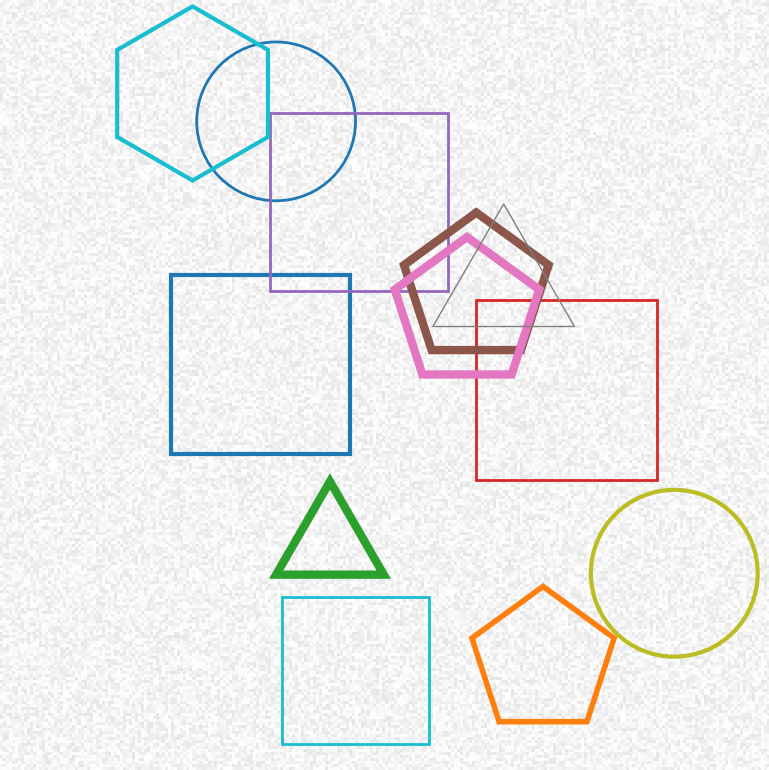[{"shape": "circle", "thickness": 1, "radius": 0.52, "center": [0.359, 0.842]}, {"shape": "square", "thickness": 1.5, "radius": 0.58, "center": [0.338, 0.526]}, {"shape": "pentagon", "thickness": 2, "radius": 0.49, "center": [0.705, 0.141]}, {"shape": "triangle", "thickness": 3, "radius": 0.4, "center": [0.429, 0.294]}, {"shape": "square", "thickness": 1, "radius": 0.59, "center": [0.736, 0.494]}, {"shape": "square", "thickness": 1, "radius": 0.58, "center": [0.466, 0.738]}, {"shape": "pentagon", "thickness": 3, "radius": 0.49, "center": [0.619, 0.625]}, {"shape": "pentagon", "thickness": 3, "radius": 0.49, "center": [0.607, 0.593]}, {"shape": "triangle", "thickness": 0.5, "radius": 0.53, "center": [0.654, 0.629]}, {"shape": "circle", "thickness": 1.5, "radius": 0.54, "center": [0.876, 0.255]}, {"shape": "hexagon", "thickness": 1.5, "radius": 0.57, "center": [0.25, 0.879]}, {"shape": "square", "thickness": 1, "radius": 0.48, "center": [0.461, 0.129]}]